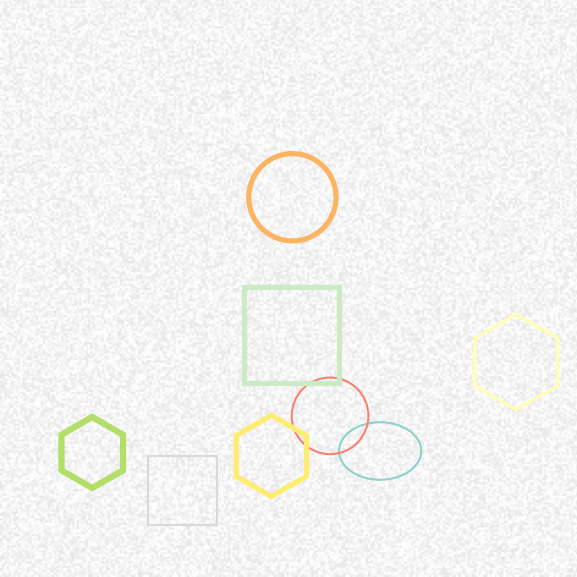[{"shape": "oval", "thickness": 1, "radius": 0.36, "center": [0.658, 0.218]}, {"shape": "hexagon", "thickness": 1.5, "radius": 0.41, "center": [0.894, 0.372]}, {"shape": "circle", "thickness": 1, "radius": 0.33, "center": [0.572, 0.279]}, {"shape": "circle", "thickness": 2.5, "radius": 0.38, "center": [0.506, 0.658]}, {"shape": "hexagon", "thickness": 3, "radius": 0.31, "center": [0.16, 0.216]}, {"shape": "square", "thickness": 1, "radius": 0.3, "center": [0.315, 0.15]}, {"shape": "square", "thickness": 2.5, "radius": 0.41, "center": [0.505, 0.419]}, {"shape": "hexagon", "thickness": 2.5, "radius": 0.35, "center": [0.47, 0.21]}]